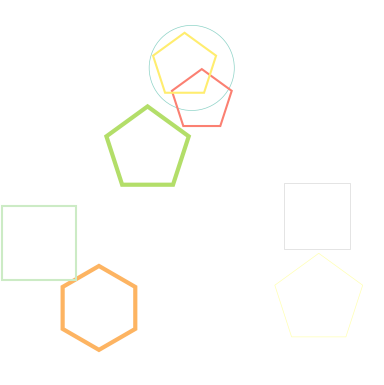[{"shape": "circle", "thickness": 0.5, "radius": 0.55, "center": [0.498, 0.824]}, {"shape": "pentagon", "thickness": 0.5, "radius": 0.6, "center": [0.828, 0.222]}, {"shape": "pentagon", "thickness": 1.5, "radius": 0.41, "center": [0.524, 0.739]}, {"shape": "hexagon", "thickness": 3, "radius": 0.54, "center": [0.257, 0.2]}, {"shape": "pentagon", "thickness": 3, "radius": 0.56, "center": [0.383, 0.611]}, {"shape": "square", "thickness": 0.5, "radius": 0.43, "center": [0.823, 0.438]}, {"shape": "square", "thickness": 1.5, "radius": 0.48, "center": [0.101, 0.369]}, {"shape": "pentagon", "thickness": 1.5, "radius": 0.43, "center": [0.479, 0.829]}]